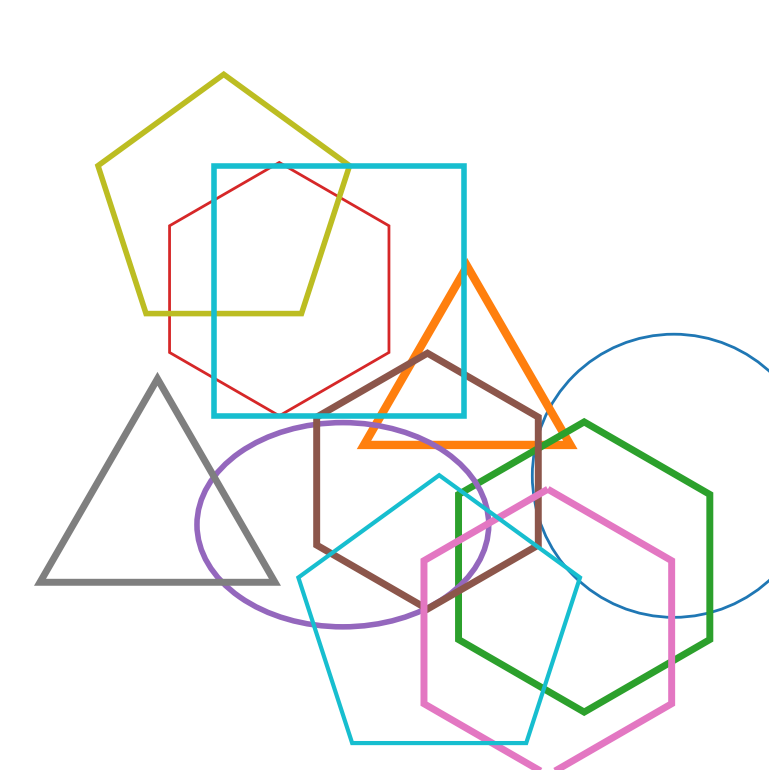[{"shape": "circle", "thickness": 1, "radius": 0.92, "center": [0.875, 0.382]}, {"shape": "triangle", "thickness": 3, "radius": 0.77, "center": [0.607, 0.5]}, {"shape": "hexagon", "thickness": 2.5, "radius": 0.94, "center": [0.759, 0.264]}, {"shape": "hexagon", "thickness": 1, "radius": 0.82, "center": [0.363, 0.625]}, {"shape": "oval", "thickness": 2, "radius": 0.95, "center": [0.445, 0.319]}, {"shape": "hexagon", "thickness": 2.5, "radius": 0.83, "center": [0.555, 0.375]}, {"shape": "hexagon", "thickness": 2.5, "radius": 0.93, "center": [0.711, 0.179]}, {"shape": "triangle", "thickness": 2.5, "radius": 0.88, "center": [0.205, 0.332]}, {"shape": "pentagon", "thickness": 2, "radius": 0.86, "center": [0.291, 0.732]}, {"shape": "square", "thickness": 2, "radius": 0.81, "center": [0.44, 0.622]}, {"shape": "pentagon", "thickness": 1.5, "radius": 0.96, "center": [0.57, 0.191]}]